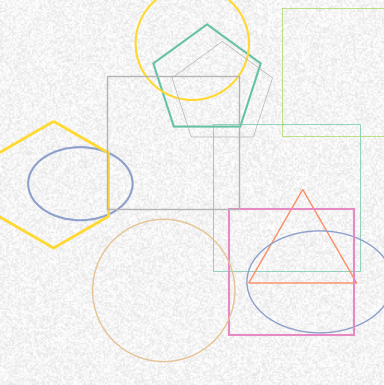[{"shape": "pentagon", "thickness": 1.5, "radius": 0.73, "center": [0.538, 0.79]}, {"shape": "square", "thickness": 0.5, "radius": 0.95, "center": [0.744, 0.487]}, {"shape": "triangle", "thickness": 1, "radius": 0.81, "center": [0.786, 0.346]}, {"shape": "oval", "thickness": 1.5, "radius": 0.68, "center": [0.209, 0.523]}, {"shape": "oval", "thickness": 1, "radius": 0.95, "center": [0.831, 0.268]}, {"shape": "square", "thickness": 1.5, "radius": 0.81, "center": [0.756, 0.294]}, {"shape": "square", "thickness": 0.5, "radius": 0.83, "center": [0.898, 0.812]}, {"shape": "circle", "thickness": 1.5, "radius": 0.74, "center": [0.499, 0.887]}, {"shape": "hexagon", "thickness": 2, "radius": 0.82, "center": [0.139, 0.52]}, {"shape": "circle", "thickness": 1, "radius": 0.92, "center": [0.425, 0.246]}, {"shape": "pentagon", "thickness": 0.5, "radius": 0.69, "center": [0.577, 0.755]}, {"shape": "square", "thickness": 1, "radius": 0.86, "center": [0.449, 0.63]}]